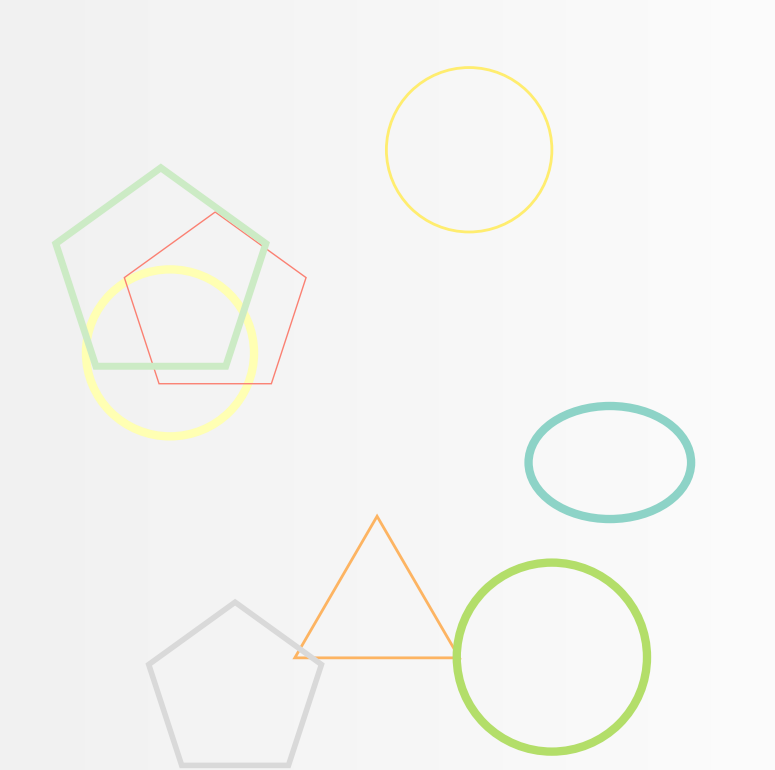[{"shape": "oval", "thickness": 3, "radius": 0.52, "center": [0.787, 0.399]}, {"shape": "circle", "thickness": 3, "radius": 0.54, "center": [0.219, 0.542]}, {"shape": "pentagon", "thickness": 0.5, "radius": 0.62, "center": [0.278, 0.601]}, {"shape": "triangle", "thickness": 1, "radius": 0.61, "center": [0.487, 0.207]}, {"shape": "circle", "thickness": 3, "radius": 0.61, "center": [0.712, 0.147]}, {"shape": "pentagon", "thickness": 2, "radius": 0.59, "center": [0.303, 0.101]}, {"shape": "pentagon", "thickness": 2.5, "radius": 0.71, "center": [0.208, 0.64]}, {"shape": "circle", "thickness": 1, "radius": 0.53, "center": [0.605, 0.805]}]